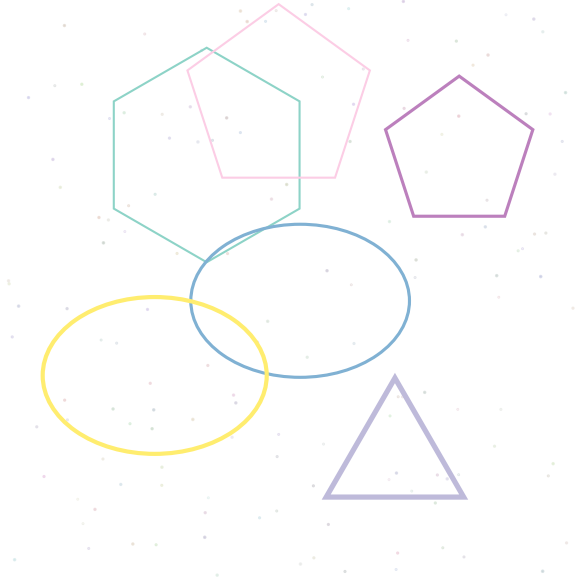[{"shape": "hexagon", "thickness": 1, "radius": 0.93, "center": [0.358, 0.731]}, {"shape": "triangle", "thickness": 2.5, "radius": 0.69, "center": [0.684, 0.207]}, {"shape": "oval", "thickness": 1.5, "radius": 0.95, "center": [0.52, 0.478]}, {"shape": "pentagon", "thickness": 1, "radius": 0.83, "center": [0.483, 0.826]}, {"shape": "pentagon", "thickness": 1.5, "radius": 0.67, "center": [0.795, 0.733]}, {"shape": "oval", "thickness": 2, "radius": 0.97, "center": [0.268, 0.349]}]